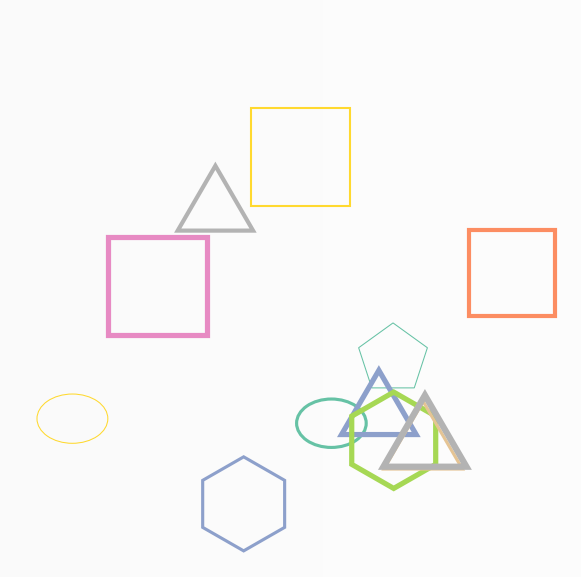[{"shape": "pentagon", "thickness": 0.5, "radius": 0.31, "center": [0.676, 0.378]}, {"shape": "oval", "thickness": 1.5, "radius": 0.3, "center": [0.57, 0.266]}, {"shape": "square", "thickness": 2, "radius": 0.37, "center": [0.881, 0.527]}, {"shape": "triangle", "thickness": 2.5, "radius": 0.37, "center": [0.652, 0.284]}, {"shape": "hexagon", "thickness": 1.5, "radius": 0.41, "center": [0.419, 0.127]}, {"shape": "square", "thickness": 2.5, "radius": 0.42, "center": [0.271, 0.504]}, {"shape": "hexagon", "thickness": 2.5, "radius": 0.42, "center": [0.677, 0.237]}, {"shape": "square", "thickness": 1, "radius": 0.43, "center": [0.516, 0.727]}, {"shape": "oval", "thickness": 0.5, "radius": 0.3, "center": [0.125, 0.274]}, {"shape": "triangle", "thickness": 1.5, "radius": 0.39, "center": [0.728, 0.226]}, {"shape": "triangle", "thickness": 2, "radius": 0.37, "center": [0.371, 0.637]}, {"shape": "triangle", "thickness": 3, "radius": 0.41, "center": [0.731, 0.232]}]